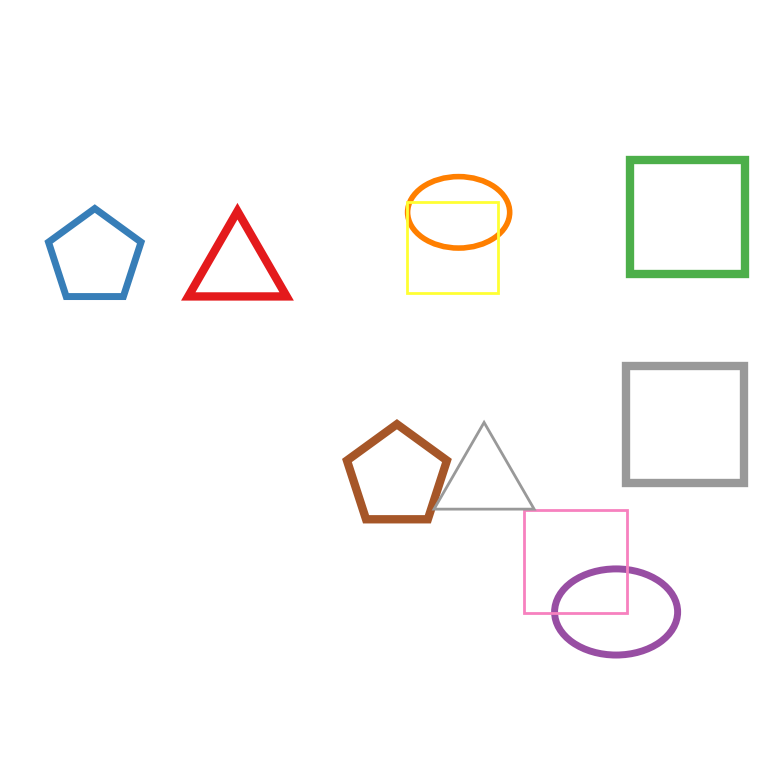[{"shape": "triangle", "thickness": 3, "radius": 0.37, "center": [0.308, 0.652]}, {"shape": "pentagon", "thickness": 2.5, "radius": 0.32, "center": [0.123, 0.666]}, {"shape": "square", "thickness": 3, "radius": 0.37, "center": [0.893, 0.718]}, {"shape": "oval", "thickness": 2.5, "radius": 0.4, "center": [0.8, 0.205]}, {"shape": "oval", "thickness": 2, "radius": 0.33, "center": [0.596, 0.724]}, {"shape": "square", "thickness": 1, "radius": 0.29, "center": [0.588, 0.678]}, {"shape": "pentagon", "thickness": 3, "radius": 0.34, "center": [0.516, 0.381]}, {"shape": "square", "thickness": 1, "radius": 0.33, "center": [0.748, 0.271]}, {"shape": "square", "thickness": 3, "radius": 0.38, "center": [0.889, 0.449]}, {"shape": "triangle", "thickness": 1, "radius": 0.38, "center": [0.629, 0.376]}]